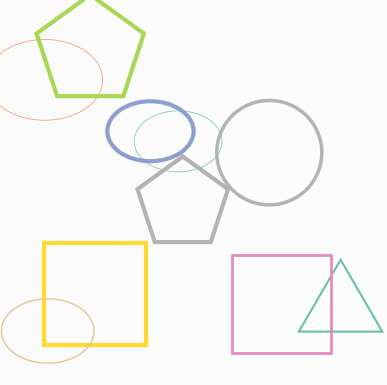[{"shape": "triangle", "thickness": 1.5, "radius": 0.62, "center": [0.879, 0.201]}, {"shape": "oval", "thickness": 0.5, "radius": 0.57, "center": [0.46, 0.633]}, {"shape": "oval", "thickness": 0.5, "radius": 0.75, "center": [0.115, 0.793]}, {"shape": "oval", "thickness": 3, "radius": 0.56, "center": [0.388, 0.659]}, {"shape": "square", "thickness": 2, "radius": 0.64, "center": [0.727, 0.211]}, {"shape": "pentagon", "thickness": 3, "radius": 0.73, "center": [0.233, 0.868]}, {"shape": "square", "thickness": 3, "radius": 0.66, "center": [0.246, 0.236]}, {"shape": "oval", "thickness": 1, "radius": 0.6, "center": [0.123, 0.14]}, {"shape": "circle", "thickness": 2.5, "radius": 0.68, "center": [0.695, 0.604]}, {"shape": "pentagon", "thickness": 3, "radius": 0.61, "center": [0.472, 0.471]}]